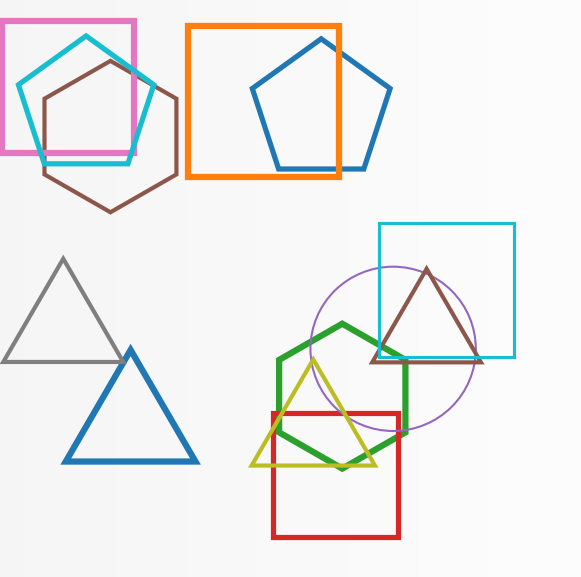[{"shape": "triangle", "thickness": 3, "radius": 0.64, "center": [0.225, 0.264]}, {"shape": "pentagon", "thickness": 2.5, "radius": 0.62, "center": [0.553, 0.807]}, {"shape": "square", "thickness": 3, "radius": 0.65, "center": [0.454, 0.823]}, {"shape": "hexagon", "thickness": 3, "radius": 0.63, "center": [0.589, 0.313]}, {"shape": "square", "thickness": 2.5, "radius": 0.54, "center": [0.578, 0.176]}, {"shape": "circle", "thickness": 1, "radius": 0.71, "center": [0.676, 0.395]}, {"shape": "hexagon", "thickness": 2, "radius": 0.66, "center": [0.19, 0.763]}, {"shape": "triangle", "thickness": 2, "radius": 0.54, "center": [0.734, 0.426]}, {"shape": "square", "thickness": 3, "radius": 0.57, "center": [0.117, 0.848]}, {"shape": "triangle", "thickness": 2, "radius": 0.6, "center": [0.109, 0.432]}, {"shape": "triangle", "thickness": 2, "radius": 0.61, "center": [0.539, 0.254]}, {"shape": "square", "thickness": 1.5, "radius": 0.58, "center": [0.768, 0.497]}, {"shape": "pentagon", "thickness": 2.5, "radius": 0.61, "center": [0.148, 0.815]}]